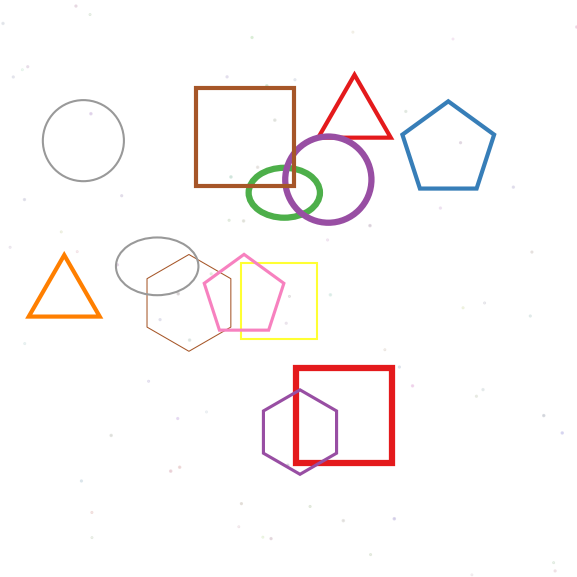[{"shape": "square", "thickness": 3, "radius": 0.41, "center": [0.595, 0.28]}, {"shape": "triangle", "thickness": 2, "radius": 0.36, "center": [0.614, 0.797]}, {"shape": "pentagon", "thickness": 2, "radius": 0.42, "center": [0.776, 0.74]}, {"shape": "oval", "thickness": 3, "radius": 0.31, "center": [0.492, 0.665]}, {"shape": "hexagon", "thickness": 1.5, "radius": 0.37, "center": [0.519, 0.251]}, {"shape": "circle", "thickness": 3, "radius": 0.37, "center": [0.569, 0.688]}, {"shape": "triangle", "thickness": 2, "radius": 0.35, "center": [0.111, 0.486]}, {"shape": "square", "thickness": 1, "radius": 0.33, "center": [0.483, 0.477]}, {"shape": "square", "thickness": 2, "radius": 0.43, "center": [0.424, 0.762]}, {"shape": "hexagon", "thickness": 0.5, "radius": 0.42, "center": [0.327, 0.475]}, {"shape": "pentagon", "thickness": 1.5, "radius": 0.36, "center": [0.423, 0.486]}, {"shape": "circle", "thickness": 1, "radius": 0.35, "center": [0.144, 0.756]}, {"shape": "oval", "thickness": 1, "radius": 0.36, "center": [0.272, 0.538]}]